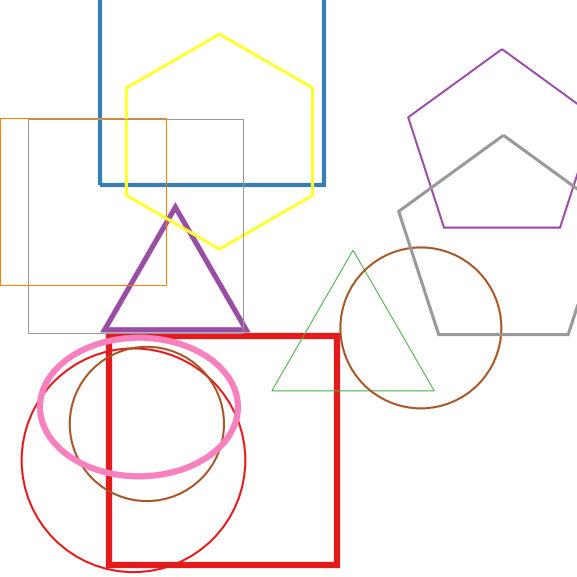[{"shape": "circle", "thickness": 1, "radius": 0.97, "center": [0.231, 0.202]}, {"shape": "square", "thickness": 3, "radius": 0.99, "center": [0.386, 0.219]}, {"shape": "square", "thickness": 2, "radius": 0.97, "center": [0.367, 0.872]}, {"shape": "triangle", "thickness": 0.5, "radius": 0.81, "center": [0.611, 0.404]}, {"shape": "triangle", "thickness": 2.5, "radius": 0.71, "center": [0.304, 0.499]}, {"shape": "pentagon", "thickness": 1, "radius": 0.85, "center": [0.869, 0.743]}, {"shape": "square", "thickness": 0.5, "radius": 0.72, "center": [0.143, 0.65]}, {"shape": "hexagon", "thickness": 1.5, "radius": 0.93, "center": [0.38, 0.754]}, {"shape": "circle", "thickness": 1, "radius": 0.67, "center": [0.254, 0.265]}, {"shape": "circle", "thickness": 1, "radius": 0.7, "center": [0.729, 0.431]}, {"shape": "oval", "thickness": 3, "radius": 0.86, "center": [0.241, 0.294]}, {"shape": "square", "thickness": 0.5, "radius": 0.93, "center": [0.235, 0.608]}, {"shape": "pentagon", "thickness": 1.5, "radius": 0.95, "center": [0.872, 0.574]}]